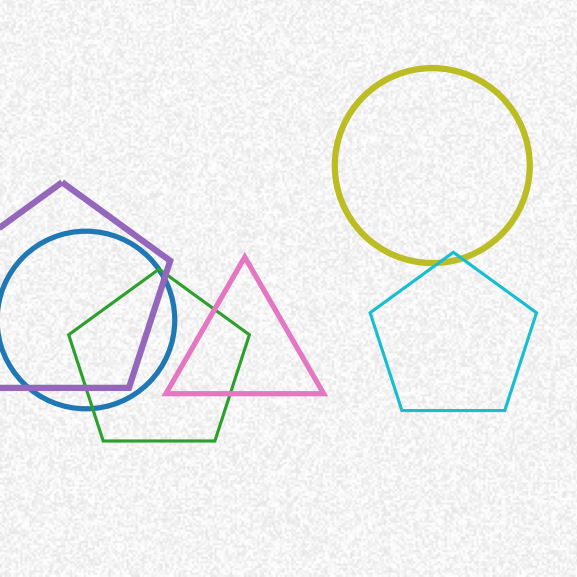[{"shape": "circle", "thickness": 2.5, "radius": 0.77, "center": [0.149, 0.445]}, {"shape": "pentagon", "thickness": 1.5, "radius": 0.82, "center": [0.275, 0.369]}, {"shape": "pentagon", "thickness": 3, "radius": 0.98, "center": [0.108, 0.487]}, {"shape": "triangle", "thickness": 2.5, "radius": 0.79, "center": [0.424, 0.396]}, {"shape": "circle", "thickness": 3, "radius": 0.84, "center": [0.749, 0.712]}, {"shape": "pentagon", "thickness": 1.5, "radius": 0.76, "center": [0.785, 0.411]}]